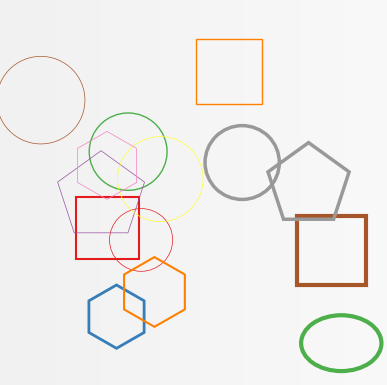[{"shape": "circle", "thickness": 0.5, "radius": 0.41, "center": [0.364, 0.377]}, {"shape": "square", "thickness": 1.5, "radius": 0.4, "center": [0.278, 0.408]}, {"shape": "hexagon", "thickness": 2, "radius": 0.41, "center": [0.301, 0.178]}, {"shape": "circle", "thickness": 1, "radius": 0.5, "center": [0.331, 0.606]}, {"shape": "oval", "thickness": 3, "radius": 0.52, "center": [0.881, 0.109]}, {"shape": "pentagon", "thickness": 0.5, "radius": 0.59, "center": [0.261, 0.491]}, {"shape": "square", "thickness": 1, "radius": 0.42, "center": [0.591, 0.814]}, {"shape": "hexagon", "thickness": 1.5, "radius": 0.45, "center": [0.399, 0.242]}, {"shape": "circle", "thickness": 0.5, "radius": 0.55, "center": [0.414, 0.535]}, {"shape": "square", "thickness": 3, "radius": 0.45, "center": [0.855, 0.349]}, {"shape": "circle", "thickness": 0.5, "radius": 0.57, "center": [0.105, 0.74]}, {"shape": "hexagon", "thickness": 0.5, "radius": 0.44, "center": [0.276, 0.57]}, {"shape": "pentagon", "thickness": 2.5, "radius": 0.55, "center": [0.796, 0.52]}, {"shape": "circle", "thickness": 2.5, "radius": 0.48, "center": [0.625, 0.578]}]